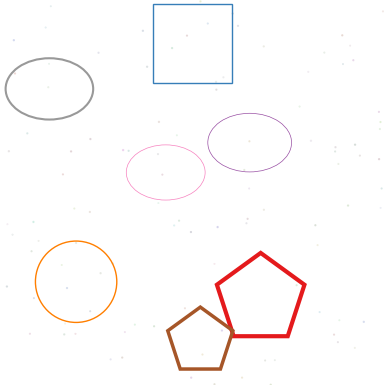[{"shape": "pentagon", "thickness": 3, "radius": 0.6, "center": [0.677, 0.223]}, {"shape": "square", "thickness": 1, "radius": 0.51, "center": [0.5, 0.887]}, {"shape": "oval", "thickness": 0.5, "radius": 0.54, "center": [0.649, 0.63]}, {"shape": "circle", "thickness": 1, "radius": 0.53, "center": [0.198, 0.268]}, {"shape": "pentagon", "thickness": 2.5, "radius": 0.44, "center": [0.52, 0.113]}, {"shape": "oval", "thickness": 0.5, "radius": 0.51, "center": [0.43, 0.552]}, {"shape": "oval", "thickness": 1.5, "radius": 0.57, "center": [0.128, 0.769]}]